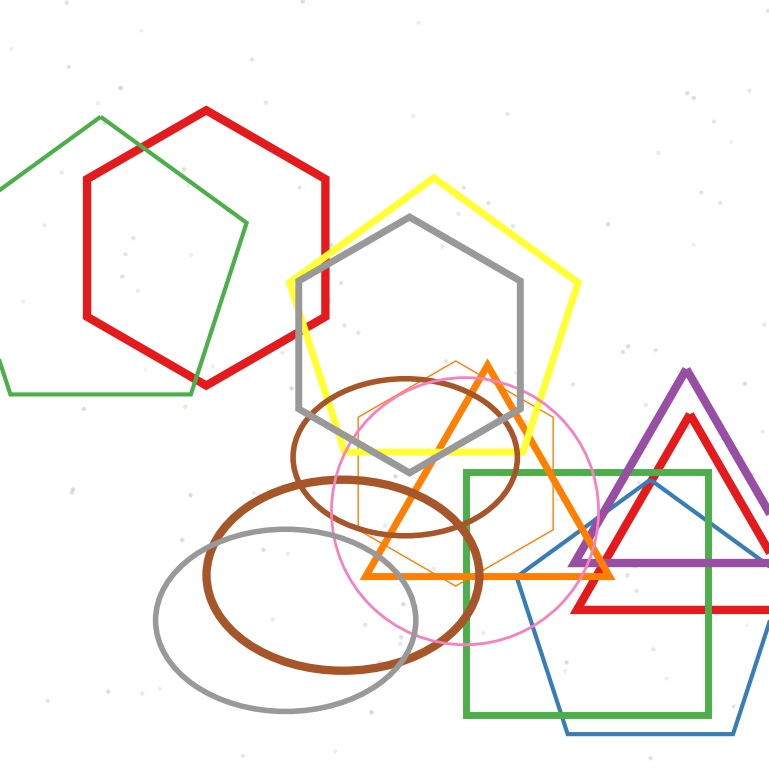[{"shape": "hexagon", "thickness": 3, "radius": 0.89, "center": [0.268, 0.678]}, {"shape": "triangle", "thickness": 3, "radius": 0.85, "center": [0.896, 0.293]}, {"shape": "pentagon", "thickness": 1.5, "radius": 0.91, "center": [0.845, 0.194]}, {"shape": "pentagon", "thickness": 1.5, "radius": 1.0, "center": [0.131, 0.649]}, {"shape": "square", "thickness": 2.5, "radius": 0.79, "center": [0.762, 0.229]}, {"shape": "triangle", "thickness": 3, "radius": 0.84, "center": [0.891, 0.353]}, {"shape": "triangle", "thickness": 2.5, "radius": 0.91, "center": [0.633, 0.343]}, {"shape": "hexagon", "thickness": 0.5, "radius": 0.73, "center": [0.592, 0.385]}, {"shape": "pentagon", "thickness": 2.5, "radius": 0.98, "center": [0.563, 0.572]}, {"shape": "oval", "thickness": 3, "radius": 0.89, "center": [0.445, 0.253]}, {"shape": "oval", "thickness": 2, "radius": 0.73, "center": [0.526, 0.406]}, {"shape": "circle", "thickness": 1, "radius": 0.87, "center": [0.604, 0.336]}, {"shape": "oval", "thickness": 2, "radius": 0.85, "center": [0.371, 0.194]}, {"shape": "hexagon", "thickness": 2.5, "radius": 0.83, "center": [0.532, 0.552]}]